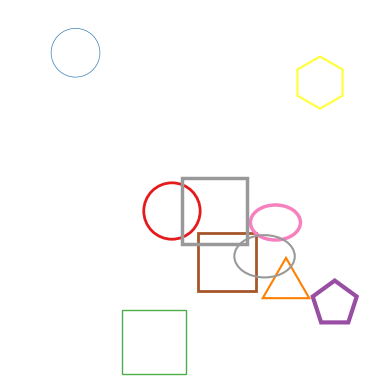[{"shape": "circle", "thickness": 2, "radius": 0.37, "center": [0.447, 0.452]}, {"shape": "circle", "thickness": 0.5, "radius": 0.32, "center": [0.196, 0.863]}, {"shape": "square", "thickness": 1, "radius": 0.42, "center": [0.4, 0.113]}, {"shape": "pentagon", "thickness": 3, "radius": 0.3, "center": [0.869, 0.211]}, {"shape": "triangle", "thickness": 1.5, "radius": 0.35, "center": [0.743, 0.26]}, {"shape": "hexagon", "thickness": 1.5, "radius": 0.34, "center": [0.831, 0.786]}, {"shape": "square", "thickness": 2, "radius": 0.37, "center": [0.589, 0.319]}, {"shape": "oval", "thickness": 2.5, "radius": 0.32, "center": [0.715, 0.422]}, {"shape": "oval", "thickness": 1.5, "radius": 0.39, "center": [0.687, 0.334]}, {"shape": "square", "thickness": 2.5, "radius": 0.43, "center": [0.557, 0.452]}]